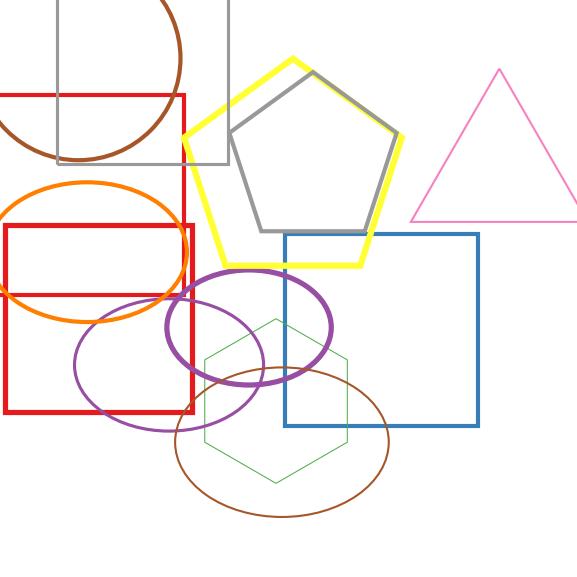[{"shape": "square", "thickness": 2.5, "radius": 0.81, "center": [0.171, 0.447]}, {"shape": "square", "thickness": 2, "radius": 0.87, "center": [0.145, 0.661]}, {"shape": "square", "thickness": 2, "radius": 0.83, "center": [0.661, 0.428]}, {"shape": "hexagon", "thickness": 0.5, "radius": 0.71, "center": [0.478, 0.305]}, {"shape": "oval", "thickness": 2.5, "radius": 0.71, "center": [0.431, 0.432]}, {"shape": "oval", "thickness": 1.5, "radius": 0.82, "center": [0.293, 0.367]}, {"shape": "oval", "thickness": 2, "radius": 0.86, "center": [0.151, 0.562]}, {"shape": "pentagon", "thickness": 3, "radius": 0.99, "center": [0.507, 0.699]}, {"shape": "circle", "thickness": 2, "radius": 0.88, "center": [0.136, 0.898]}, {"shape": "oval", "thickness": 1, "radius": 0.92, "center": [0.488, 0.233]}, {"shape": "triangle", "thickness": 1, "radius": 0.88, "center": [0.865, 0.703]}, {"shape": "pentagon", "thickness": 2, "radius": 0.76, "center": [0.542, 0.722]}, {"shape": "square", "thickness": 1.5, "radius": 0.74, "center": [0.247, 0.863]}]